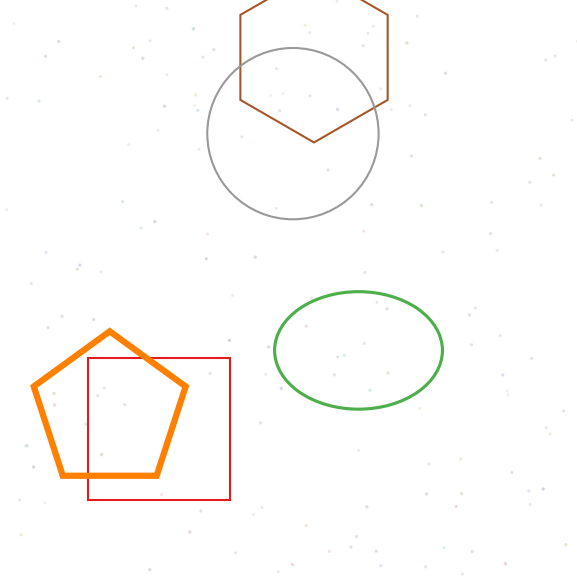[{"shape": "square", "thickness": 1, "radius": 0.61, "center": [0.276, 0.256]}, {"shape": "oval", "thickness": 1.5, "radius": 0.73, "center": [0.621, 0.392]}, {"shape": "pentagon", "thickness": 3, "radius": 0.69, "center": [0.19, 0.287]}, {"shape": "hexagon", "thickness": 1, "radius": 0.74, "center": [0.544, 0.9]}, {"shape": "circle", "thickness": 1, "radius": 0.74, "center": [0.507, 0.768]}]